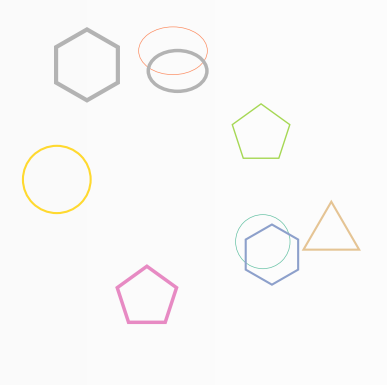[{"shape": "circle", "thickness": 0.5, "radius": 0.35, "center": [0.678, 0.372]}, {"shape": "oval", "thickness": 0.5, "radius": 0.44, "center": [0.446, 0.868]}, {"shape": "hexagon", "thickness": 1.5, "radius": 0.39, "center": [0.702, 0.339]}, {"shape": "pentagon", "thickness": 2.5, "radius": 0.4, "center": [0.379, 0.228]}, {"shape": "pentagon", "thickness": 1, "radius": 0.39, "center": [0.674, 0.652]}, {"shape": "circle", "thickness": 1.5, "radius": 0.44, "center": [0.147, 0.534]}, {"shape": "triangle", "thickness": 1.5, "radius": 0.41, "center": [0.855, 0.393]}, {"shape": "hexagon", "thickness": 3, "radius": 0.46, "center": [0.224, 0.831]}, {"shape": "oval", "thickness": 2.5, "radius": 0.38, "center": [0.458, 0.816]}]